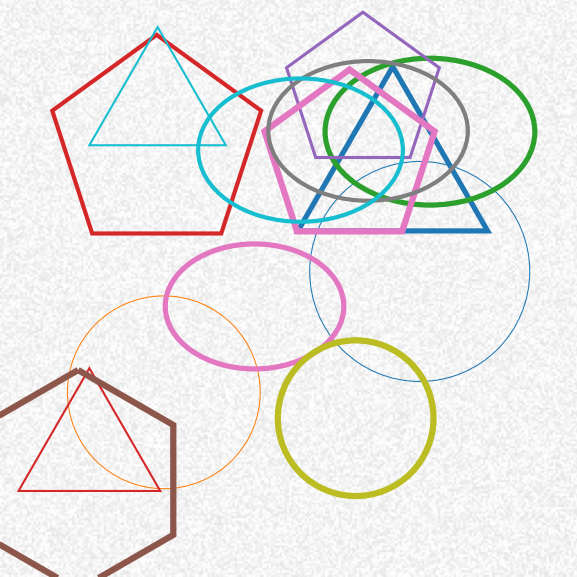[{"shape": "triangle", "thickness": 2.5, "radius": 0.95, "center": [0.68, 0.694]}, {"shape": "circle", "thickness": 0.5, "radius": 0.95, "center": [0.727, 0.529]}, {"shape": "circle", "thickness": 0.5, "radius": 0.83, "center": [0.284, 0.32]}, {"shape": "oval", "thickness": 2.5, "radius": 0.91, "center": [0.744, 0.771]}, {"shape": "triangle", "thickness": 1, "radius": 0.71, "center": [0.155, 0.22]}, {"shape": "pentagon", "thickness": 2, "radius": 0.95, "center": [0.271, 0.749]}, {"shape": "pentagon", "thickness": 1.5, "radius": 0.7, "center": [0.628, 0.839]}, {"shape": "hexagon", "thickness": 3, "radius": 0.95, "center": [0.135, 0.168]}, {"shape": "oval", "thickness": 2.5, "radius": 0.77, "center": [0.441, 0.469]}, {"shape": "pentagon", "thickness": 3, "radius": 0.77, "center": [0.605, 0.724]}, {"shape": "oval", "thickness": 2, "radius": 0.86, "center": [0.637, 0.772]}, {"shape": "circle", "thickness": 3, "radius": 0.67, "center": [0.616, 0.275]}, {"shape": "triangle", "thickness": 1, "radius": 0.68, "center": [0.273, 0.816]}, {"shape": "oval", "thickness": 2, "radius": 0.89, "center": [0.52, 0.739]}]